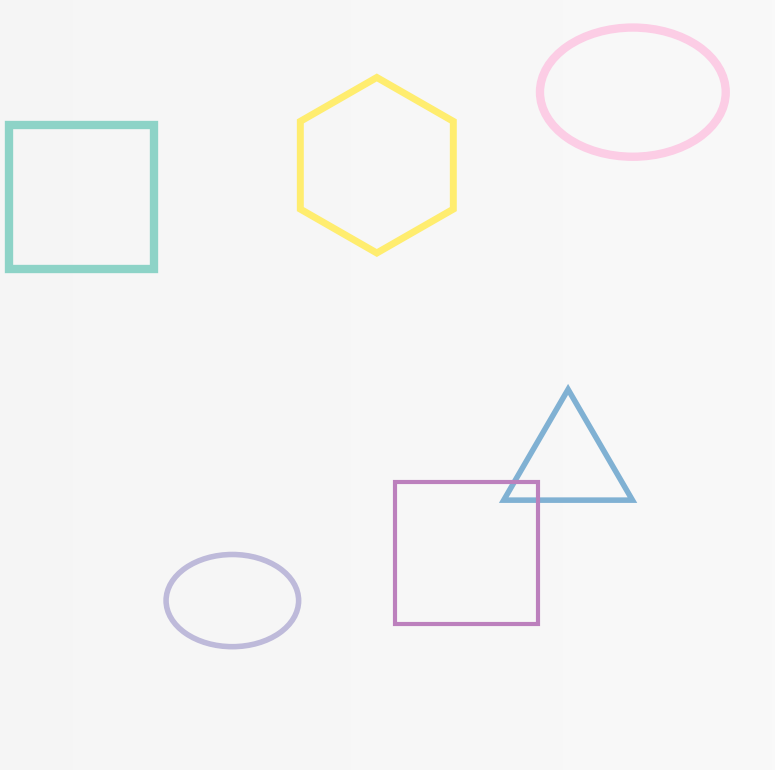[{"shape": "square", "thickness": 3, "radius": 0.47, "center": [0.105, 0.744]}, {"shape": "oval", "thickness": 2, "radius": 0.43, "center": [0.3, 0.22]}, {"shape": "triangle", "thickness": 2, "radius": 0.48, "center": [0.733, 0.398]}, {"shape": "oval", "thickness": 3, "radius": 0.6, "center": [0.817, 0.88]}, {"shape": "square", "thickness": 1.5, "radius": 0.46, "center": [0.602, 0.281]}, {"shape": "hexagon", "thickness": 2.5, "radius": 0.57, "center": [0.486, 0.785]}]